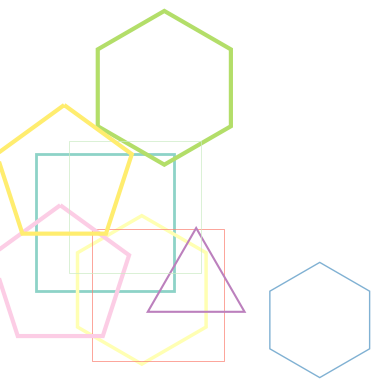[{"shape": "square", "thickness": 2, "radius": 0.89, "center": [0.272, 0.422]}, {"shape": "hexagon", "thickness": 2.5, "radius": 0.96, "center": [0.368, 0.247]}, {"shape": "square", "thickness": 0.5, "radius": 0.86, "center": [0.41, 0.235]}, {"shape": "hexagon", "thickness": 1, "radius": 0.75, "center": [0.83, 0.169]}, {"shape": "hexagon", "thickness": 3, "radius": 1.0, "center": [0.427, 0.772]}, {"shape": "pentagon", "thickness": 3, "radius": 0.94, "center": [0.157, 0.279]}, {"shape": "triangle", "thickness": 1.5, "radius": 0.73, "center": [0.51, 0.263]}, {"shape": "square", "thickness": 0.5, "radius": 0.86, "center": [0.35, 0.463]}, {"shape": "pentagon", "thickness": 3, "radius": 0.92, "center": [0.167, 0.543]}]